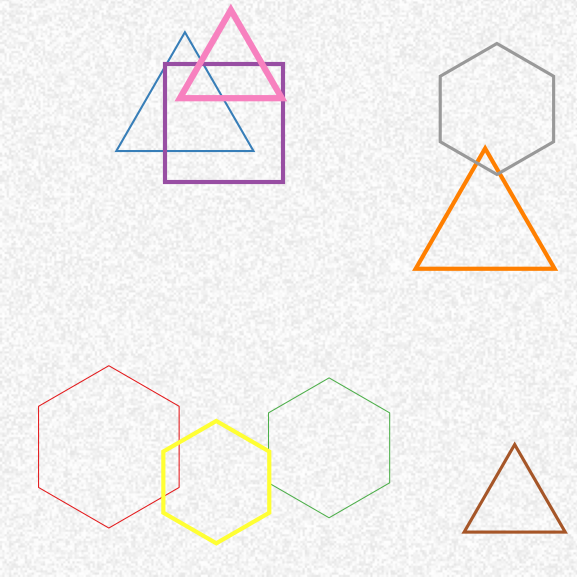[{"shape": "hexagon", "thickness": 0.5, "radius": 0.7, "center": [0.188, 0.225]}, {"shape": "triangle", "thickness": 1, "radius": 0.69, "center": [0.32, 0.806]}, {"shape": "hexagon", "thickness": 0.5, "radius": 0.61, "center": [0.57, 0.224]}, {"shape": "square", "thickness": 2, "radius": 0.51, "center": [0.388, 0.786]}, {"shape": "triangle", "thickness": 2, "radius": 0.69, "center": [0.84, 0.603]}, {"shape": "hexagon", "thickness": 2, "radius": 0.53, "center": [0.375, 0.164]}, {"shape": "triangle", "thickness": 1.5, "radius": 0.51, "center": [0.891, 0.128]}, {"shape": "triangle", "thickness": 3, "radius": 0.51, "center": [0.4, 0.88]}, {"shape": "hexagon", "thickness": 1.5, "radius": 0.57, "center": [0.86, 0.81]}]